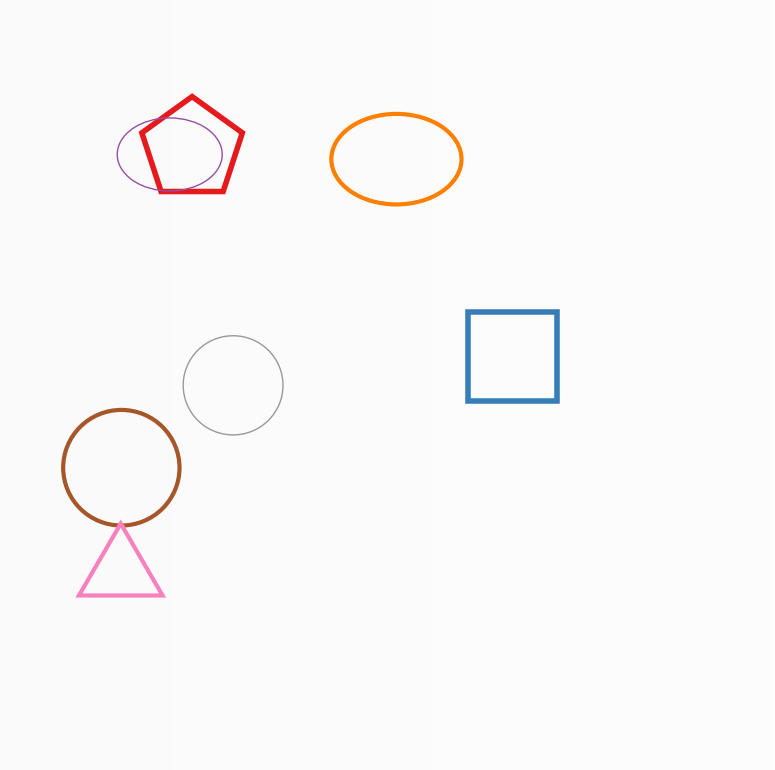[{"shape": "pentagon", "thickness": 2, "radius": 0.34, "center": [0.248, 0.806]}, {"shape": "square", "thickness": 2, "radius": 0.29, "center": [0.661, 0.537]}, {"shape": "oval", "thickness": 0.5, "radius": 0.34, "center": [0.219, 0.799]}, {"shape": "oval", "thickness": 1.5, "radius": 0.42, "center": [0.512, 0.793]}, {"shape": "circle", "thickness": 1.5, "radius": 0.38, "center": [0.157, 0.393]}, {"shape": "triangle", "thickness": 1.5, "radius": 0.31, "center": [0.156, 0.258]}, {"shape": "circle", "thickness": 0.5, "radius": 0.32, "center": [0.301, 0.5]}]